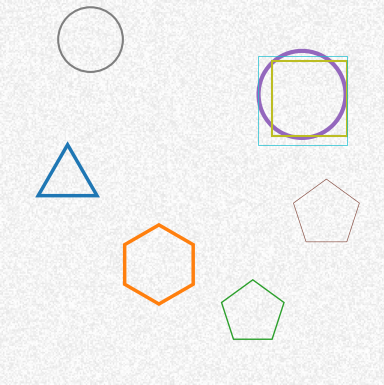[{"shape": "triangle", "thickness": 2.5, "radius": 0.44, "center": [0.176, 0.536]}, {"shape": "hexagon", "thickness": 2.5, "radius": 0.51, "center": [0.413, 0.313]}, {"shape": "pentagon", "thickness": 1, "radius": 0.43, "center": [0.657, 0.188]}, {"shape": "circle", "thickness": 3, "radius": 0.56, "center": [0.785, 0.755]}, {"shape": "pentagon", "thickness": 0.5, "radius": 0.45, "center": [0.848, 0.445]}, {"shape": "circle", "thickness": 1.5, "radius": 0.42, "center": [0.235, 0.897]}, {"shape": "square", "thickness": 1.5, "radius": 0.48, "center": [0.804, 0.744]}, {"shape": "square", "thickness": 0.5, "radius": 0.58, "center": [0.787, 0.74]}]